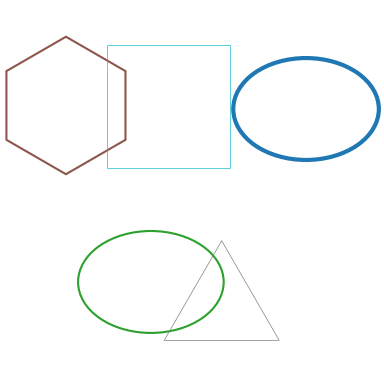[{"shape": "oval", "thickness": 3, "radius": 0.95, "center": [0.795, 0.717]}, {"shape": "oval", "thickness": 1.5, "radius": 0.95, "center": [0.392, 0.268]}, {"shape": "hexagon", "thickness": 1.5, "radius": 0.89, "center": [0.171, 0.726]}, {"shape": "triangle", "thickness": 0.5, "radius": 0.86, "center": [0.576, 0.202]}, {"shape": "square", "thickness": 0.5, "radius": 0.8, "center": [0.437, 0.724]}]